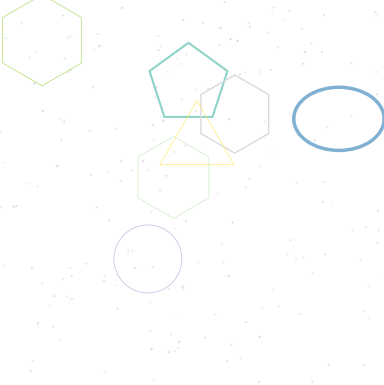[{"shape": "pentagon", "thickness": 1.5, "radius": 0.53, "center": [0.49, 0.782]}, {"shape": "circle", "thickness": 0.5, "radius": 0.44, "center": [0.384, 0.327]}, {"shape": "oval", "thickness": 2.5, "radius": 0.59, "center": [0.88, 0.691]}, {"shape": "hexagon", "thickness": 0.5, "radius": 0.59, "center": [0.109, 0.895]}, {"shape": "hexagon", "thickness": 1, "radius": 0.51, "center": [0.61, 0.704]}, {"shape": "hexagon", "thickness": 0.5, "radius": 0.53, "center": [0.451, 0.539]}, {"shape": "triangle", "thickness": 0.5, "radius": 0.56, "center": [0.512, 0.628]}]